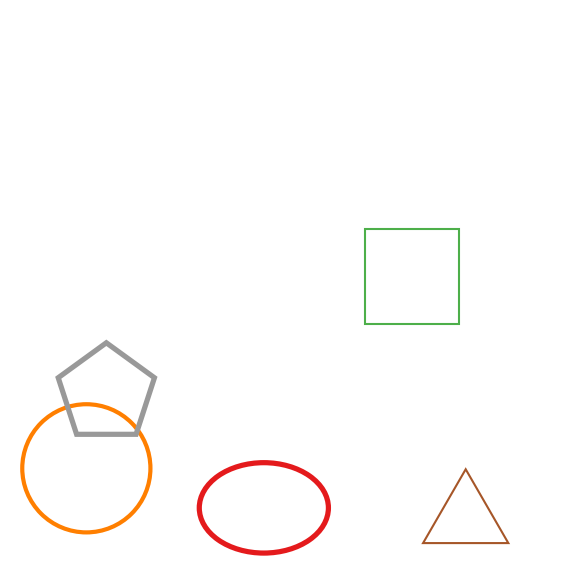[{"shape": "oval", "thickness": 2.5, "radius": 0.56, "center": [0.457, 0.12]}, {"shape": "square", "thickness": 1, "radius": 0.41, "center": [0.713, 0.52]}, {"shape": "circle", "thickness": 2, "radius": 0.55, "center": [0.15, 0.188]}, {"shape": "triangle", "thickness": 1, "radius": 0.43, "center": [0.806, 0.101]}, {"shape": "pentagon", "thickness": 2.5, "radius": 0.44, "center": [0.184, 0.318]}]